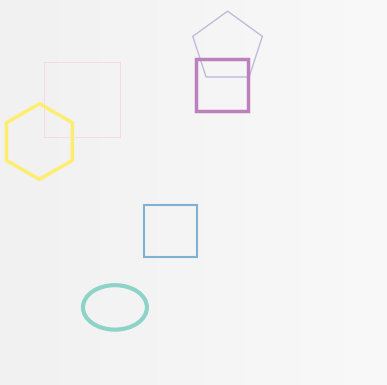[{"shape": "oval", "thickness": 3, "radius": 0.41, "center": [0.297, 0.202]}, {"shape": "pentagon", "thickness": 1, "radius": 0.47, "center": [0.587, 0.876]}, {"shape": "square", "thickness": 1.5, "radius": 0.34, "center": [0.44, 0.4]}, {"shape": "square", "thickness": 0.5, "radius": 0.49, "center": [0.211, 0.741]}, {"shape": "square", "thickness": 2.5, "radius": 0.34, "center": [0.572, 0.78]}, {"shape": "hexagon", "thickness": 2.5, "radius": 0.49, "center": [0.102, 0.632]}]